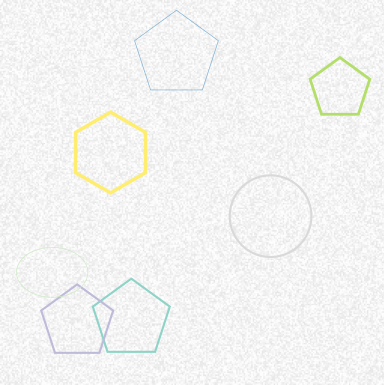[{"shape": "pentagon", "thickness": 1.5, "radius": 0.53, "center": [0.341, 0.171]}, {"shape": "pentagon", "thickness": 1.5, "radius": 0.49, "center": [0.2, 0.163]}, {"shape": "pentagon", "thickness": 0.5, "radius": 0.57, "center": [0.458, 0.859]}, {"shape": "pentagon", "thickness": 2, "radius": 0.41, "center": [0.883, 0.769]}, {"shape": "circle", "thickness": 1.5, "radius": 0.53, "center": [0.703, 0.439]}, {"shape": "oval", "thickness": 0.5, "radius": 0.46, "center": [0.135, 0.293]}, {"shape": "hexagon", "thickness": 2.5, "radius": 0.52, "center": [0.287, 0.604]}]